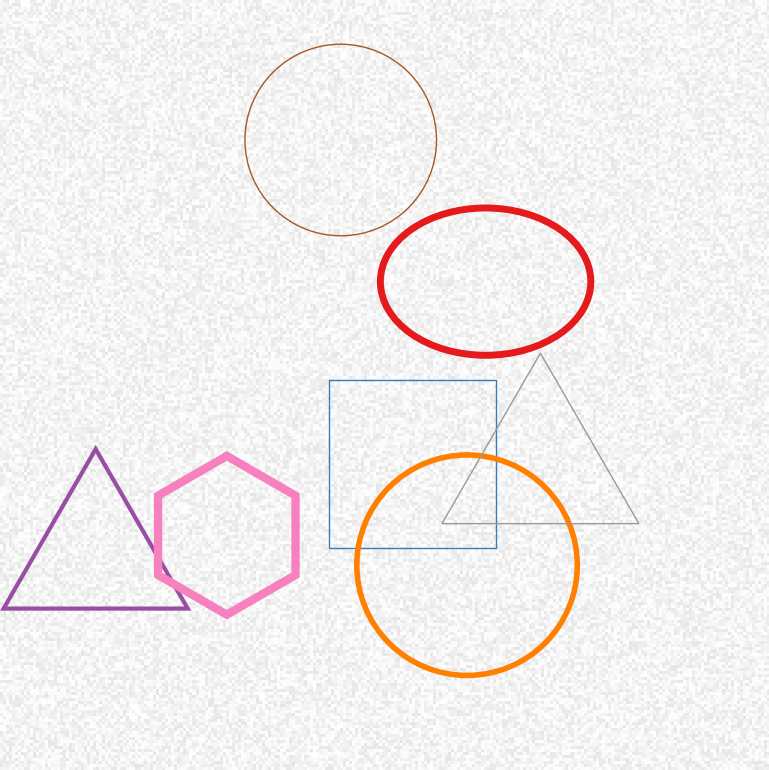[{"shape": "oval", "thickness": 2.5, "radius": 0.68, "center": [0.631, 0.634]}, {"shape": "square", "thickness": 0.5, "radius": 0.54, "center": [0.535, 0.397]}, {"shape": "triangle", "thickness": 1.5, "radius": 0.69, "center": [0.124, 0.279]}, {"shape": "circle", "thickness": 2, "radius": 0.72, "center": [0.607, 0.266]}, {"shape": "circle", "thickness": 0.5, "radius": 0.62, "center": [0.443, 0.818]}, {"shape": "hexagon", "thickness": 3, "radius": 0.52, "center": [0.295, 0.305]}, {"shape": "triangle", "thickness": 0.5, "radius": 0.74, "center": [0.702, 0.394]}]